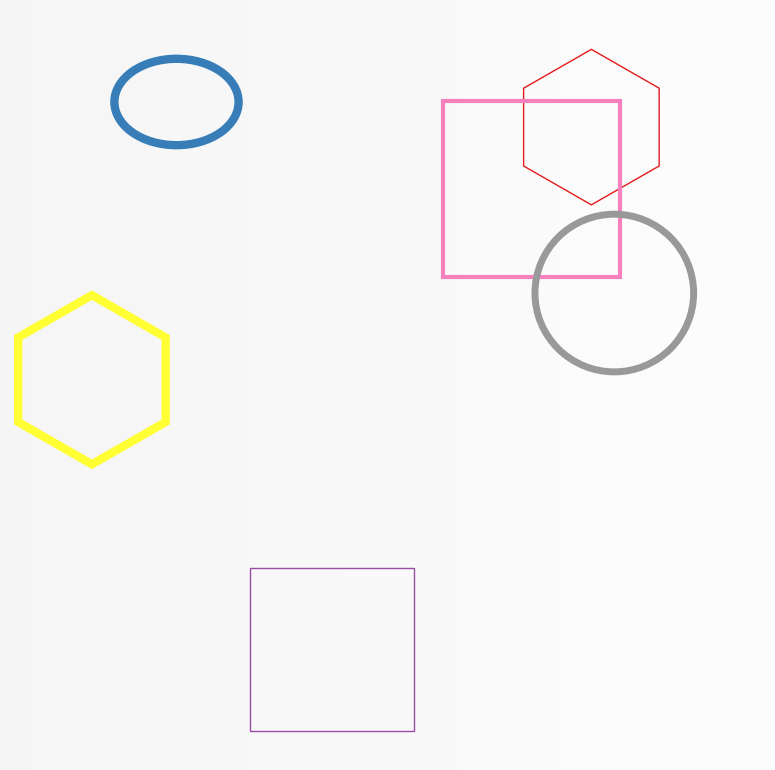[{"shape": "hexagon", "thickness": 0.5, "radius": 0.5, "center": [0.763, 0.835]}, {"shape": "oval", "thickness": 3, "radius": 0.4, "center": [0.228, 0.868]}, {"shape": "square", "thickness": 0.5, "radius": 0.53, "center": [0.428, 0.157]}, {"shape": "hexagon", "thickness": 3, "radius": 0.55, "center": [0.119, 0.507]}, {"shape": "square", "thickness": 1.5, "radius": 0.57, "center": [0.685, 0.754]}, {"shape": "circle", "thickness": 2.5, "radius": 0.51, "center": [0.793, 0.619]}]